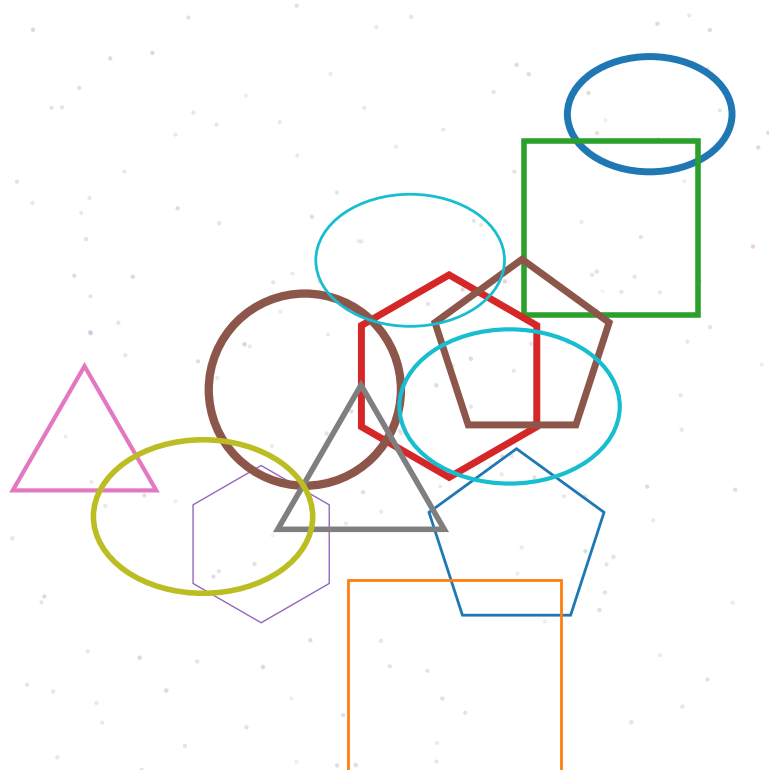[{"shape": "pentagon", "thickness": 1, "radius": 0.6, "center": [0.671, 0.298]}, {"shape": "oval", "thickness": 2.5, "radius": 0.53, "center": [0.844, 0.852]}, {"shape": "square", "thickness": 1, "radius": 0.69, "center": [0.591, 0.108]}, {"shape": "square", "thickness": 2, "radius": 0.57, "center": [0.794, 0.704]}, {"shape": "hexagon", "thickness": 2.5, "radius": 0.66, "center": [0.583, 0.512]}, {"shape": "hexagon", "thickness": 0.5, "radius": 0.51, "center": [0.339, 0.293]}, {"shape": "pentagon", "thickness": 2.5, "radius": 0.59, "center": [0.678, 0.544]}, {"shape": "circle", "thickness": 3, "radius": 0.62, "center": [0.396, 0.494]}, {"shape": "triangle", "thickness": 1.5, "radius": 0.54, "center": [0.11, 0.417]}, {"shape": "triangle", "thickness": 2, "radius": 0.62, "center": [0.469, 0.375]}, {"shape": "oval", "thickness": 2, "radius": 0.71, "center": [0.264, 0.329]}, {"shape": "oval", "thickness": 1.5, "radius": 0.72, "center": [0.662, 0.472]}, {"shape": "oval", "thickness": 1, "radius": 0.61, "center": [0.533, 0.662]}]